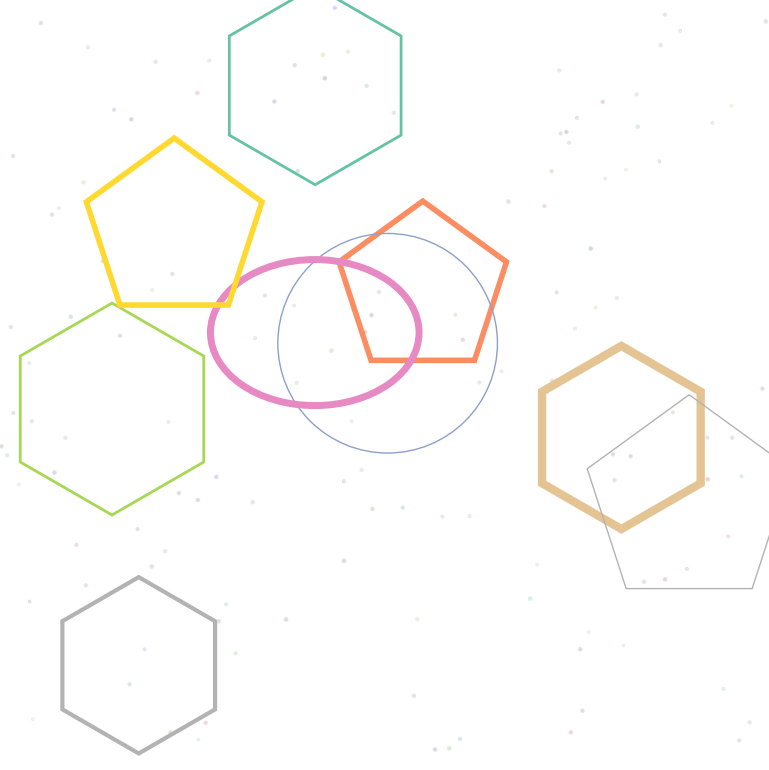[{"shape": "hexagon", "thickness": 1, "radius": 0.64, "center": [0.409, 0.889]}, {"shape": "pentagon", "thickness": 2, "radius": 0.57, "center": [0.549, 0.625]}, {"shape": "circle", "thickness": 0.5, "radius": 0.71, "center": [0.503, 0.554]}, {"shape": "oval", "thickness": 2.5, "radius": 0.68, "center": [0.409, 0.568]}, {"shape": "hexagon", "thickness": 1, "radius": 0.69, "center": [0.145, 0.469]}, {"shape": "pentagon", "thickness": 2, "radius": 0.6, "center": [0.226, 0.701]}, {"shape": "hexagon", "thickness": 3, "radius": 0.59, "center": [0.807, 0.432]}, {"shape": "hexagon", "thickness": 1.5, "radius": 0.57, "center": [0.18, 0.136]}, {"shape": "pentagon", "thickness": 0.5, "radius": 0.7, "center": [0.895, 0.348]}]